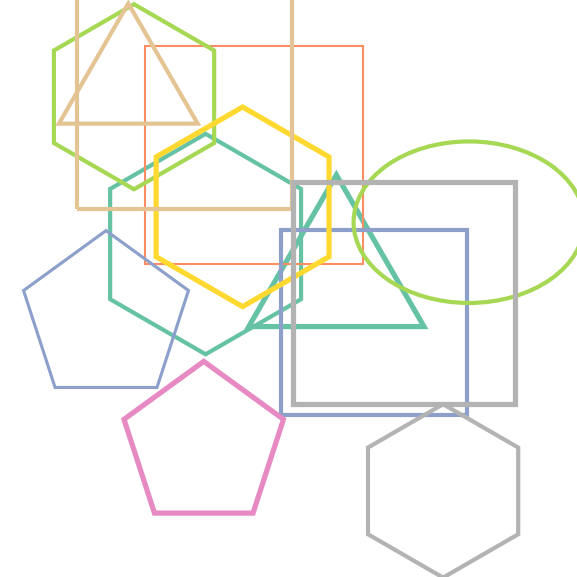[{"shape": "hexagon", "thickness": 2, "radius": 0.95, "center": [0.356, 0.577]}, {"shape": "triangle", "thickness": 2.5, "radius": 0.88, "center": [0.583, 0.521]}, {"shape": "square", "thickness": 1, "radius": 0.94, "center": [0.44, 0.731]}, {"shape": "pentagon", "thickness": 1.5, "radius": 0.75, "center": [0.184, 0.45]}, {"shape": "square", "thickness": 2, "radius": 0.8, "center": [0.647, 0.44]}, {"shape": "pentagon", "thickness": 2.5, "radius": 0.73, "center": [0.353, 0.228]}, {"shape": "hexagon", "thickness": 2, "radius": 0.8, "center": [0.232, 0.832]}, {"shape": "oval", "thickness": 2, "radius": 1.0, "center": [0.812, 0.614]}, {"shape": "hexagon", "thickness": 2.5, "radius": 0.86, "center": [0.42, 0.641]}, {"shape": "triangle", "thickness": 2, "radius": 0.69, "center": [0.222, 0.854]}, {"shape": "square", "thickness": 2, "radius": 0.93, "center": [0.319, 0.823]}, {"shape": "square", "thickness": 2.5, "radius": 0.96, "center": [0.699, 0.492]}, {"shape": "hexagon", "thickness": 2, "radius": 0.75, "center": [0.767, 0.149]}]